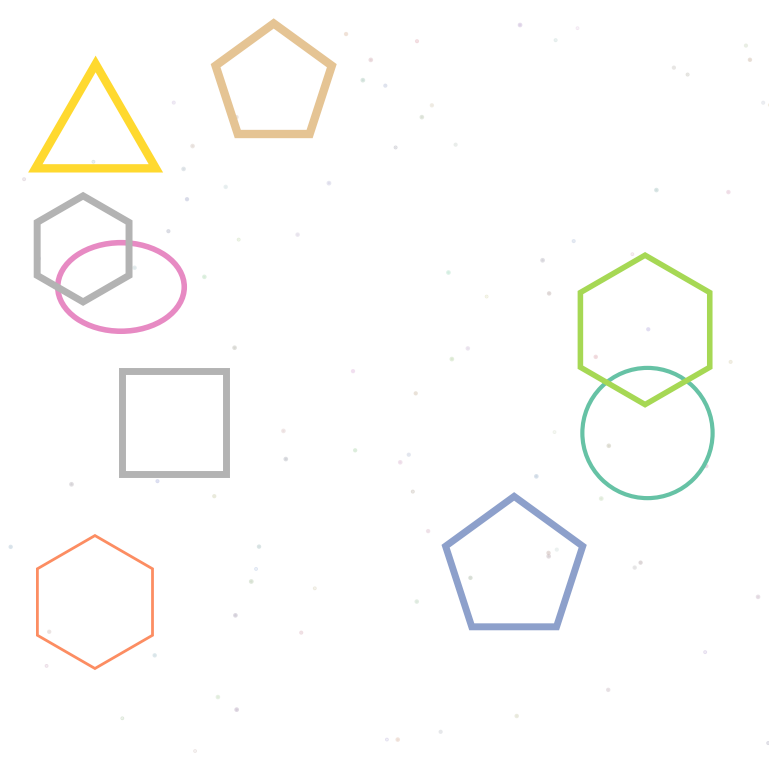[{"shape": "circle", "thickness": 1.5, "radius": 0.42, "center": [0.841, 0.438]}, {"shape": "hexagon", "thickness": 1, "radius": 0.43, "center": [0.123, 0.218]}, {"shape": "pentagon", "thickness": 2.5, "radius": 0.47, "center": [0.668, 0.262]}, {"shape": "oval", "thickness": 2, "radius": 0.41, "center": [0.157, 0.627]}, {"shape": "hexagon", "thickness": 2, "radius": 0.48, "center": [0.838, 0.572]}, {"shape": "triangle", "thickness": 3, "radius": 0.45, "center": [0.124, 0.827]}, {"shape": "pentagon", "thickness": 3, "radius": 0.4, "center": [0.355, 0.89]}, {"shape": "hexagon", "thickness": 2.5, "radius": 0.34, "center": [0.108, 0.677]}, {"shape": "square", "thickness": 2.5, "radius": 0.34, "center": [0.226, 0.451]}]